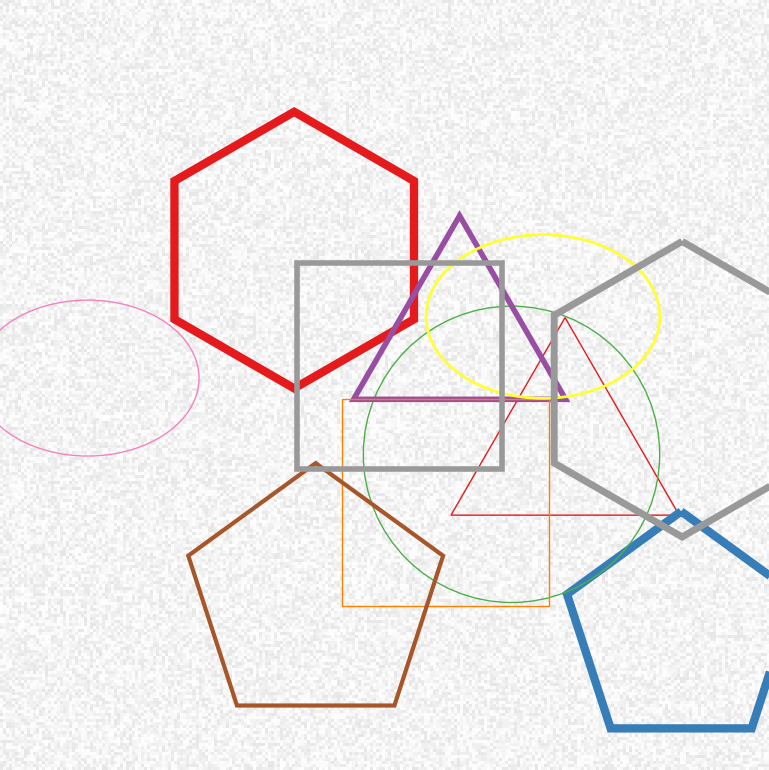[{"shape": "hexagon", "thickness": 3, "radius": 0.9, "center": [0.382, 0.675]}, {"shape": "triangle", "thickness": 0.5, "radius": 0.86, "center": [0.734, 0.416]}, {"shape": "pentagon", "thickness": 3, "radius": 0.78, "center": [0.885, 0.18]}, {"shape": "circle", "thickness": 0.5, "radius": 0.96, "center": [0.664, 0.41]}, {"shape": "triangle", "thickness": 2, "radius": 0.79, "center": [0.597, 0.561]}, {"shape": "square", "thickness": 0.5, "radius": 0.67, "center": [0.578, 0.348]}, {"shape": "oval", "thickness": 1, "radius": 0.76, "center": [0.705, 0.589]}, {"shape": "pentagon", "thickness": 1.5, "radius": 0.87, "center": [0.41, 0.225]}, {"shape": "oval", "thickness": 0.5, "radius": 0.72, "center": [0.114, 0.509]}, {"shape": "square", "thickness": 2, "radius": 0.67, "center": [0.519, 0.525]}, {"shape": "hexagon", "thickness": 2.5, "radius": 0.96, "center": [0.886, 0.495]}]